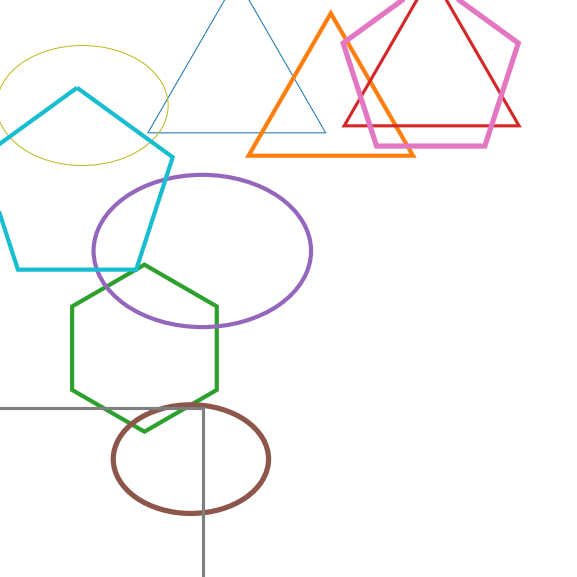[{"shape": "triangle", "thickness": 0.5, "radius": 0.89, "center": [0.41, 0.858]}, {"shape": "triangle", "thickness": 2, "radius": 0.82, "center": [0.573, 0.812]}, {"shape": "hexagon", "thickness": 2, "radius": 0.72, "center": [0.25, 0.396]}, {"shape": "triangle", "thickness": 1.5, "radius": 0.87, "center": [0.747, 0.869]}, {"shape": "oval", "thickness": 2, "radius": 0.94, "center": [0.35, 0.565]}, {"shape": "oval", "thickness": 2.5, "radius": 0.67, "center": [0.331, 0.204]}, {"shape": "pentagon", "thickness": 2.5, "radius": 0.8, "center": [0.746, 0.875]}, {"shape": "square", "thickness": 1.5, "radius": 0.9, "center": [0.172, 0.112]}, {"shape": "oval", "thickness": 0.5, "radius": 0.74, "center": [0.143, 0.816]}, {"shape": "pentagon", "thickness": 2, "radius": 0.87, "center": [0.133, 0.673]}]